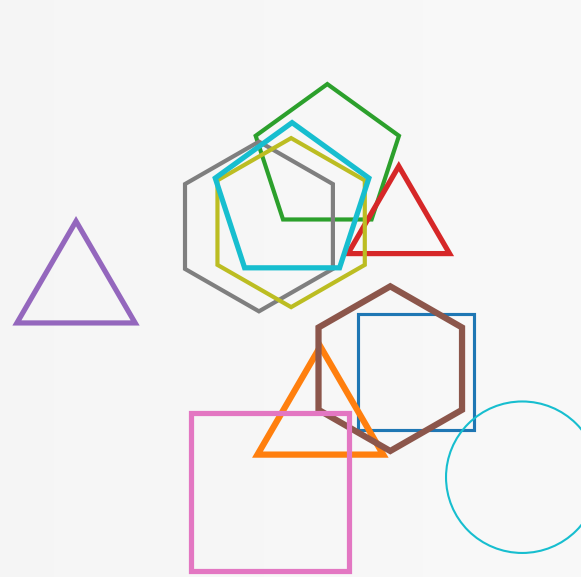[{"shape": "square", "thickness": 1.5, "radius": 0.5, "center": [0.716, 0.355]}, {"shape": "triangle", "thickness": 3, "radius": 0.62, "center": [0.551, 0.274]}, {"shape": "pentagon", "thickness": 2, "radius": 0.65, "center": [0.563, 0.724]}, {"shape": "triangle", "thickness": 2.5, "radius": 0.5, "center": [0.686, 0.61]}, {"shape": "triangle", "thickness": 2.5, "radius": 0.59, "center": [0.131, 0.499]}, {"shape": "hexagon", "thickness": 3, "radius": 0.71, "center": [0.671, 0.361]}, {"shape": "square", "thickness": 2.5, "radius": 0.68, "center": [0.465, 0.147]}, {"shape": "hexagon", "thickness": 2, "radius": 0.73, "center": [0.446, 0.607]}, {"shape": "hexagon", "thickness": 2, "radius": 0.73, "center": [0.501, 0.614]}, {"shape": "pentagon", "thickness": 2.5, "radius": 0.69, "center": [0.503, 0.648]}, {"shape": "circle", "thickness": 1, "radius": 0.66, "center": [0.899, 0.173]}]